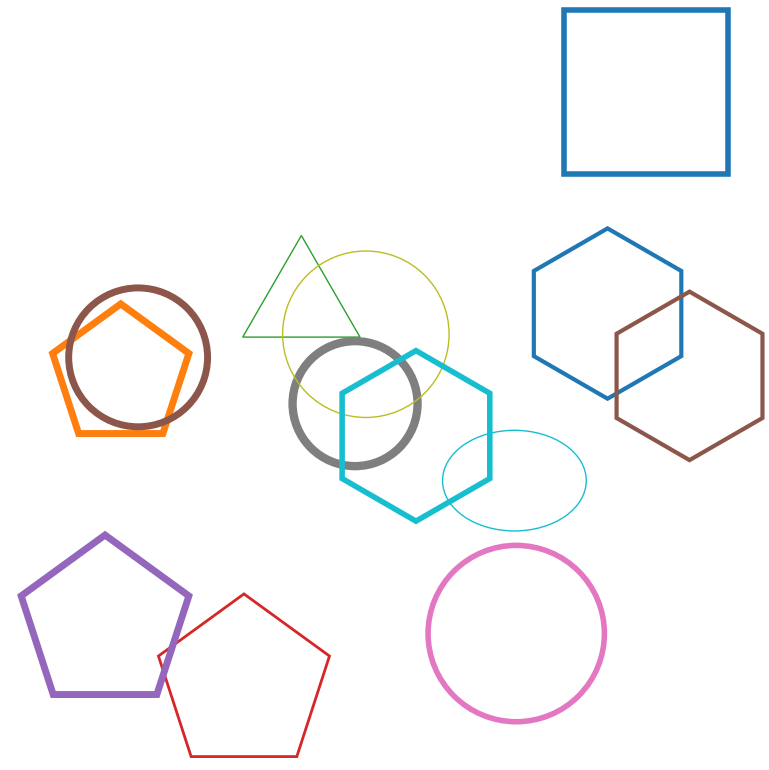[{"shape": "square", "thickness": 2, "radius": 0.53, "center": [0.839, 0.881]}, {"shape": "hexagon", "thickness": 1.5, "radius": 0.55, "center": [0.789, 0.593]}, {"shape": "pentagon", "thickness": 2.5, "radius": 0.47, "center": [0.157, 0.512]}, {"shape": "triangle", "thickness": 0.5, "radius": 0.44, "center": [0.391, 0.606]}, {"shape": "pentagon", "thickness": 1, "radius": 0.58, "center": [0.317, 0.112]}, {"shape": "pentagon", "thickness": 2.5, "radius": 0.57, "center": [0.136, 0.191]}, {"shape": "circle", "thickness": 2.5, "radius": 0.45, "center": [0.179, 0.536]}, {"shape": "hexagon", "thickness": 1.5, "radius": 0.55, "center": [0.895, 0.512]}, {"shape": "circle", "thickness": 2, "radius": 0.57, "center": [0.67, 0.177]}, {"shape": "circle", "thickness": 3, "radius": 0.41, "center": [0.461, 0.476]}, {"shape": "circle", "thickness": 0.5, "radius": 0.54, "center": [0.475, 0.566]}, {"shape": "hexagon", "thickness": 2, "radius": 0.55, "center": [0.54, 0.434]}, {"shape": "oval", "thickness": 0.5, "radius": 0.47, "center": [0.668, 0.376]}]